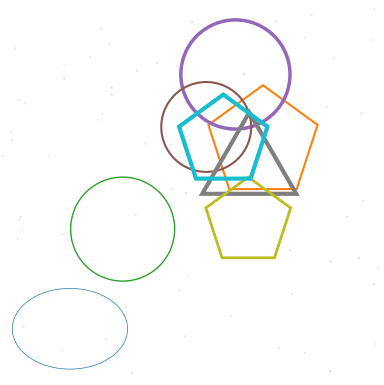[{"shape": "oval", "thickness": 0.5, "radius": 0.75, "center": [0.182, 0.146]}, {"shape": "pentagon", "thickness": 1.5, "radius": 0.75, "center": [0.683, 0.629]}, {"shape": "circle", "thickness": 1, "radius": 0.68, "center": [0.319, 0.405]}, {"shape": "circle", "thickness": 2.5, "radius": 0.71, "center": [0.611, 0.807]}, {"shape": "circle", "thickness": 1.5, "radius": 0.58, "center": [0.536, 0.67]}, {"shape": "triangle", "thickness": 3, "radius": 0.7, "center": [0.647, 0.567]}, {"shape": "pentagon", "thickness": 2, "radius": 0.58, "center": [0.645, 0.424]}, {"shape": "pentagon", "thickness": 3, "radius": 0.6, "center": [0.58, 0.634]}]